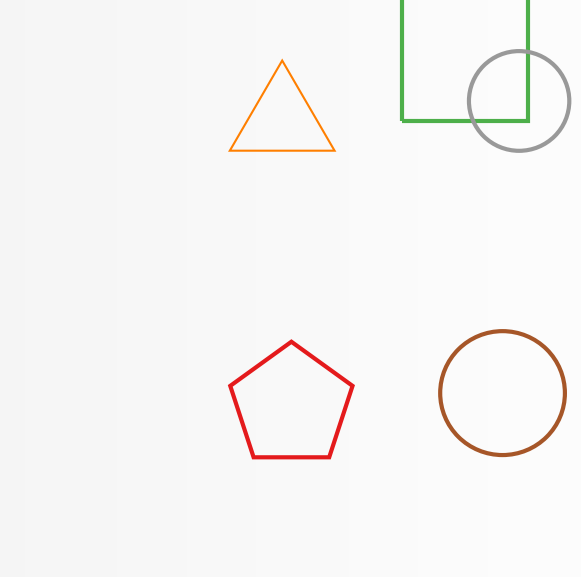[{"shape": "pentagon", "thickness": 2, "radius": 0.55, "center": [0.501, 0.297]}, {"shape": "square", "thickness": 2, "radius": 0.54, "center": [0.801, 0.899]}, {"shape": "triangle", "thickness": 1, "radius": 0.52, "center": [0.486, 0.79]}, {"shape": "circle", "thickness": 2, "radius": 0.54, "center": [0.865, 0.318]}, {"shape": "circle", "thickness": 2, "radius": 0.43, "center": [0.893, 0.824]}]